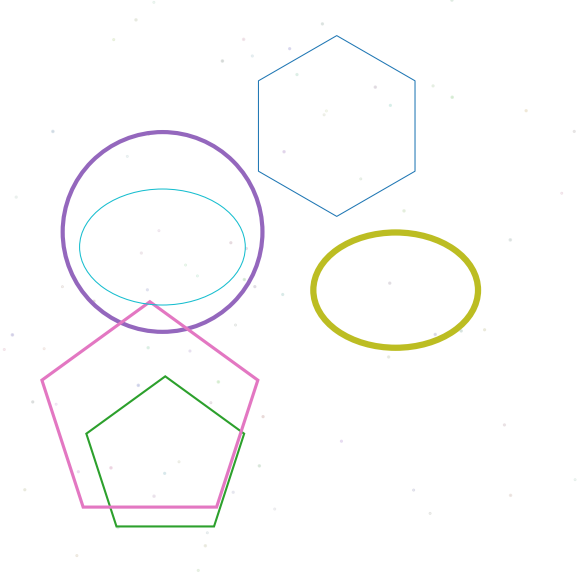[{"shape": "hexagon", "thickness": 0.5, "radius": 0.78, "center": [0.583, 0.781]}, {"shape": "pentagon", "thickness": 1, "radius": 0.72, "center": [0.286, 0.204]}, {"shape": "circle", "thickness": 2, "radius": 0.86, "center": [0.282, 0.597]}, {"shape": "pentagon", "thickness": 1.5, "radius": 0.98, "center": [0.26, 0.28]}, {"shape": "oval", "thickness": 3, "radius": 0.71, "center": [0.685, 0.497]}, {"shape": "oval", "thickness": 0.5, "radius": 0.72, "center": [0.281, 0.571]}]